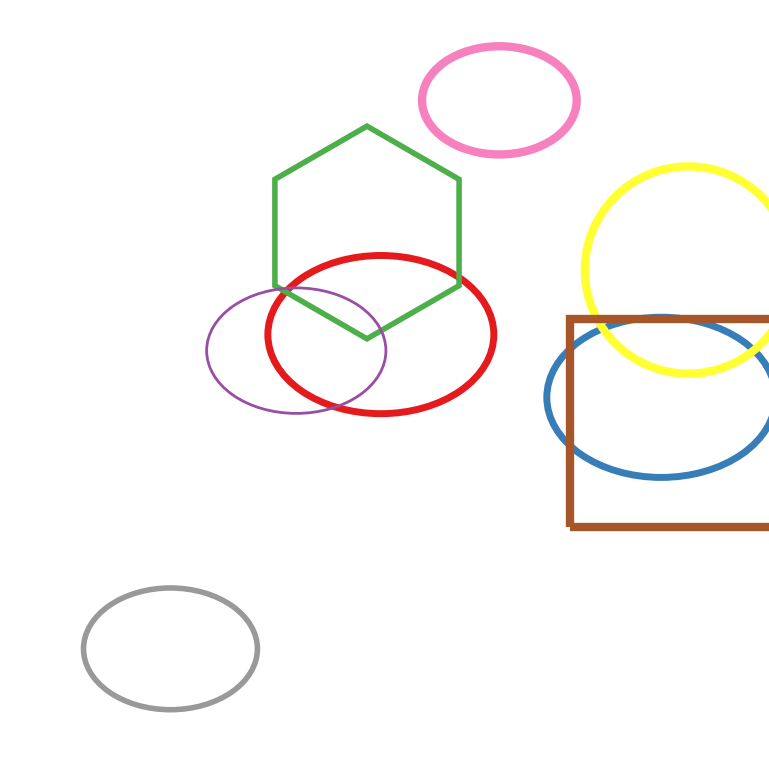[{"shape": "oval", "thickness": 2.5, "radius": 0.73, "center": [0.495, 0.565]}, {"shape": "oval", "thickness": 2.5, "radius": 0.74, "center": [0.859, 0.484]}, {"shape": "hexagon", "thickness": 2, "radius": 0.69, "center": [0.477, 0.698]}, {"shape": "oval", "thickness": 1, "radius": 0.58, "center": [0.385, 0.545]}, {"shape": "circle", "thickness": 3, "radius": 0.67, "center": [0.894, 0.649]}, {"shape": "square", "thickness": 3, "radius": 0.67, "center": [0.875, 0.45]}, {"shape": "oval", "thickness": 3, "radius": 0.5, "center": [0.649, 0.87]}, {"shape": "oval", "thickness": 2, "radius": 0.56, "center": [0.221, 0.157]}]